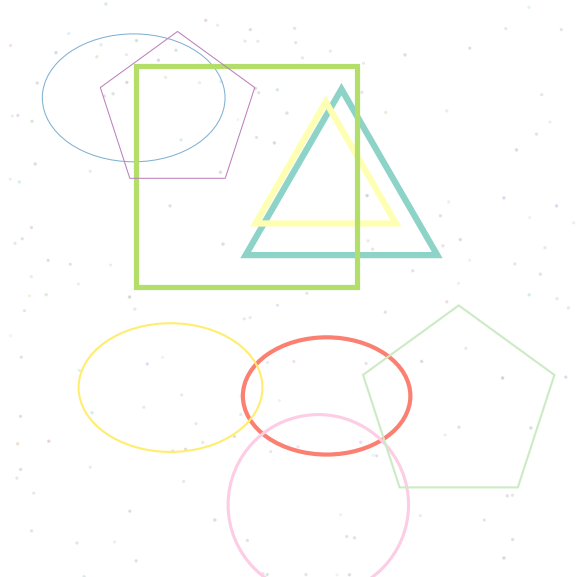[{"shape": "triangle", "thickness": 3, "radius": 0.96, "center": [0.591, 0.653]}, {"shape": "triangle", "thickness": 3, "radius": 0.7, "center": [0.564, 0.682]}, {"shape": "oval", "thickness": 2, "radius": 0.73, "center": [0.566, 0.314]}, {"shape": "oval", "thickness": 0.5, "radius": 0.79, "center": [0.231, 0.83]}, {"shape": "square", "thickness": 2.5, "radius": 0.96, "center": [0.427, 0.693]}, {"shape": "circle", "thickness": 1.5, "radius": 0.78, "center": [0.551, 0.125]}, {"shape": "pentagon", "thickness": 0.5, "radius": 0.7, "center": [0.307, 0.804]}, {"shape": "pentagon", "thickness": 1, "radius": 0.87, "center": [0.794, 0.296]}, {"shape": "oval", "thickness": 1, "radius": 0.8, "center": [0.295, 0.328]}]